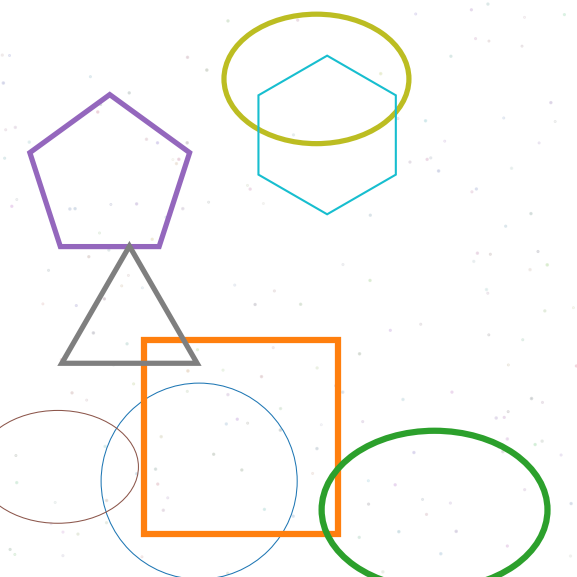[{"shape": "circle", "thickness": 0.5, "radius": 0.85, "center": [0.345, 0.166]}, {"shape": "square", "thickness": 3, "radius": 0.84, "center": [0.417, 0.243]}, {"shape": "oval", "thickness": 3, "radius": 0.98, "center": [0.752, 0.116]}, {"shape": "pentagon", "thickness": 2.5, "radius": 0.73, "center": [0.19, 0.69]}, {"shape": "oval", "thickness": 0.5, "radius": 0.7, "center": [0.1, 0.191]}, {"shape": "triangle", "thickness": 2.5, "radius": 0.68, "center": [0.224, 0.438]}, {"shape": "oval", "thickness": 2.5, "radius": 0.8, "center": [0.548, 0.862]}, {"shape": "hexagon", "thickness": 1, "radius": 0.69, "center": [0.566, 0.765]}]